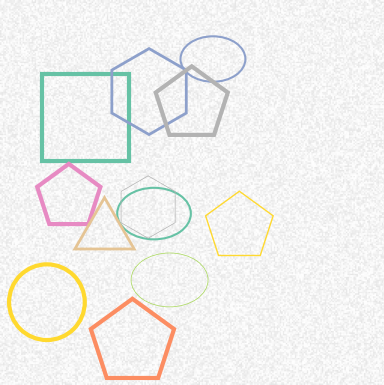[{"shape": "square", "thickness": 3, "radius": 0.57, "center": [0.222, 0.694]}, {"shape": "oval", "thickness": 1.5, "radius": 0.48, "center": [0.4, 0.445]}, {"shape": "pentagon", "thickness": 3, "radius": 0.57, "center": [0.344, 0.11]}, {"shape": "oval", "thickness": 1.5, "radius": 0.42, "center": [0.553, 0.847]}, {"shape": "hexagon", "thickness": 2, "radius": 0.56, "center": [0.387, 0.762]}, {"shape": "pentagon", "thickness": 3, "radius": 0.43, "center": [0.179, 0.488]}, {"shape": "oval", "thickness": 0.5, "radius": 0.5, "center": [0.44, 0.273]}, {"shape": "pentagon", "thickness": 1, "radius": 0.46, "center": [0.622, 0.411]}, {"shape": "circle", "thickness": 3, "radius": 0.49, "center": [0.122, 0.215]}, {"shape": "triangle", "thickness": 2, "radius": 0.44, "center": [0.271, 0.398]}, {"shape": "pentagon", "thickness": 3, "radius": 0.49, "center": [0.498, 0.729]}, {"shape": "hexagon", "thickness": 0.5, "radius": 0.41, "center": [0.385, 0.462]}]